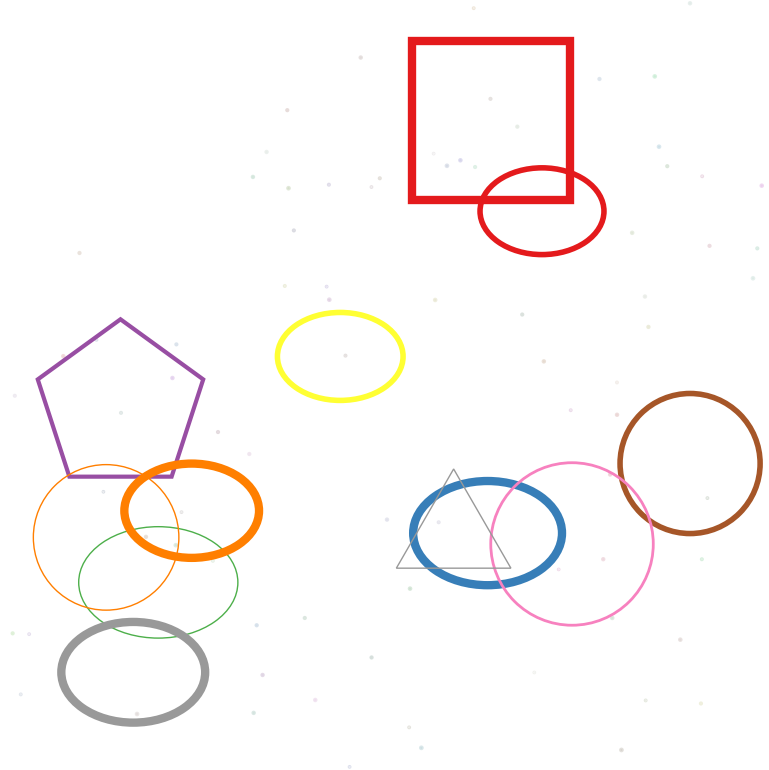[{"shape": "square", "thickness": 3, "radius": 0.52, "center": [0.638, 0.843]}, {"shape": "oval", "thickness": 2, "radius": 0.4, "center": [0.704, 0.726]}, {"shape": "oval", "thickness": 3, "radius": 0.48, "center": [0.633, 0.308]}, {"shape": "oval", "thickness": 0.5, "radius": 0.52, "center": [0.206, 0.244]}, {"shape": "pentagon", "thickness": 1.5, "radius": 0.56, "center": [0.156, 0.472]}, {"shape": "circle", "thickness": 0.5, "radius": 0.47, "center": [0.138, 0.302]}, {"shape": "oval", "thickness": 3, "radius": 0.44, "center": [0.249, 0.337]}, {"shape": "oval", "thickness": 2, "radius": 0.41, "center": [0.442, 0.537]}, {"shape": "circle", "thickness": 2, "radius": 0.45, "center": [0.896, 0.398]}, {"shape": "circle", "thickness": 1, "radius": 0.53, "center": [0.743, 0.294]}, {"shape": "oval", "thickness": 3, "radius": 0.47, "center": [0.173, 0.127]}, {"shape": "triangle", "thickness": 0.5, "radius": 0.43, "center": [0.589, 0.305]}]